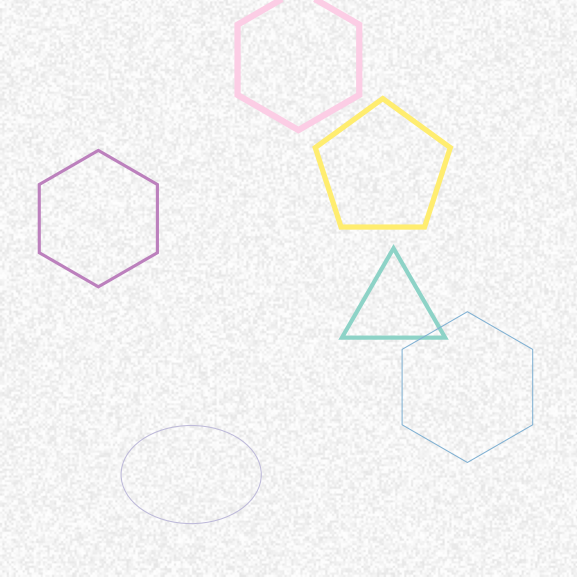[{"shape": "triangle", "thickness": 2, "radius": 0.52, "center": [0.681, 0.466]}, {"shape": "oval", "thickness": 0.5, "radius": 0.61, "center": [0.331, 0.177]}, {"shape": "hexagon", "thickness": 0.5, "radius": 0.65, "center": [0.809, 0.329]}, {"shape": "hexagon", "thickness": 3, "radius": 0.61, "center": [0.517, 0.896]}, {"shape": "hexagon", "thickness": 1.5, "radius": 0.59, "center": [0.17, 0.621]}, {"shape": "pentagon", "thickness": 2.5, "radius": 0.61, "center": [0.663, 0.705]}]